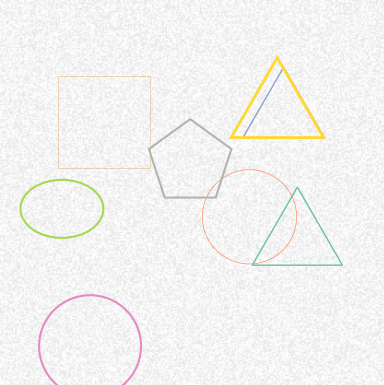[{"shape": "triangle", "thickness": 1, "radius": 0.68, "center": [0.772, 0.379]}, {"shape": "circle", "thickness": 0.5, "radius": 0.61, "center": [0.648, 0.437]}, {"shape": "triangle", "thickness": 1, "radius": 0.61, "center": [0.737, 0.703]}, {"shape": "circle", "thickness": 1.5, "radius": 0.66, "center": [0.234, 0.101]}, {"shape": "oval", "thickness": 1.5, "radius": 0.54, "center": [0.161, 0.458]}, {"shape": "triangle", "thickness": 2, "radius": 0.69, "center": [0.72, 0.712]}, {"shape": "square", "thickness": 0.5, "radius": 0.6, "center": [0.27, 0.682]}, {"shape": "pentagon", "thickness": 1.5, "radius": 0.56, "center": [0.494, 0.578]}]